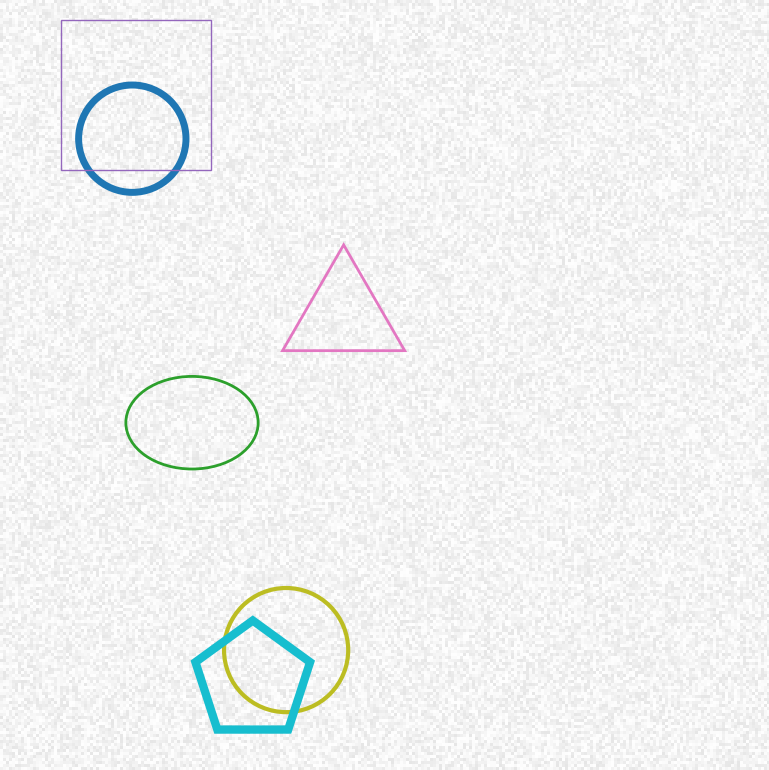[{"shape": "circle", "thickness": 2.5, "radius": 0.35, "center": [0.172, 0.82]}, {"shape": "oval", "thickness": 1, "radius": 0.43, "center": [0.249, 0.451]}, {"shape": "square", "thickness": 0.5, "radius": 0.49, "center": [0.176, 0.877]}, {"shape": "triangle", "thickness": 1, "radius": 0.46, "center": [0.446, 0.59]}, {"shape": "circle", "thickness": 1.5, "radius": 0.4, "center": [0.372, 0.156]}, {"shape": "pentagon", "thickness": 3, "radius": 0.39, "center": [0.328, 0.116]}]